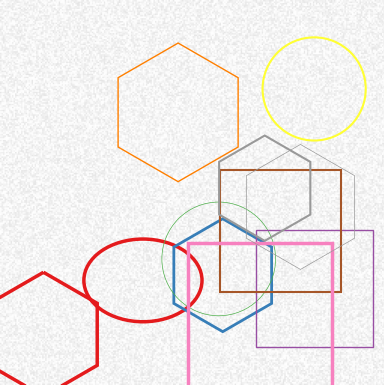[{"shape": "hexagon", "thickness": 2.5, "radius": 0.81, "center": [0.113, 0.132]}, {"shape": "oval", "thickness": 2.5, "radius": 0.77, "center": [0.371, 0.272]}, {"shape": "hexagon", "thickness": 2, "radius": 0.73, "center": [0.579, 0.285]}, {"shape": "circle", "thickness": 0.5, "radius": 0.74, "center": [0.568, 0.327]}, {"shape": "square", "thickness": 1, "radius": 0.76, "center": [0.817, 0.25]}, {"shape": "hexagon", "thickness": 1, "radius": 0.9, "center": [0.463, 0.708]}, {"shape": "circle", "thickness": 1.5, "radius": 0.67, "center": [0.816, 0.769]}, {"shape": "square", "thickness": 1.5, "radius": 0.79, "center": [0.729, 0.4]}, {"shape": "square", "thickness": 2.5, "radius": 0.93, "center": [0.674, 0.181]}, {"shape": "hexagon", "thickness": 1.5, "radius": 0.68, "center": [0.688, 0.511]}, {"shape": "hexagon", "thickness": 0.5, "radius": 0.81, "center": [0.78, 0.463]}]